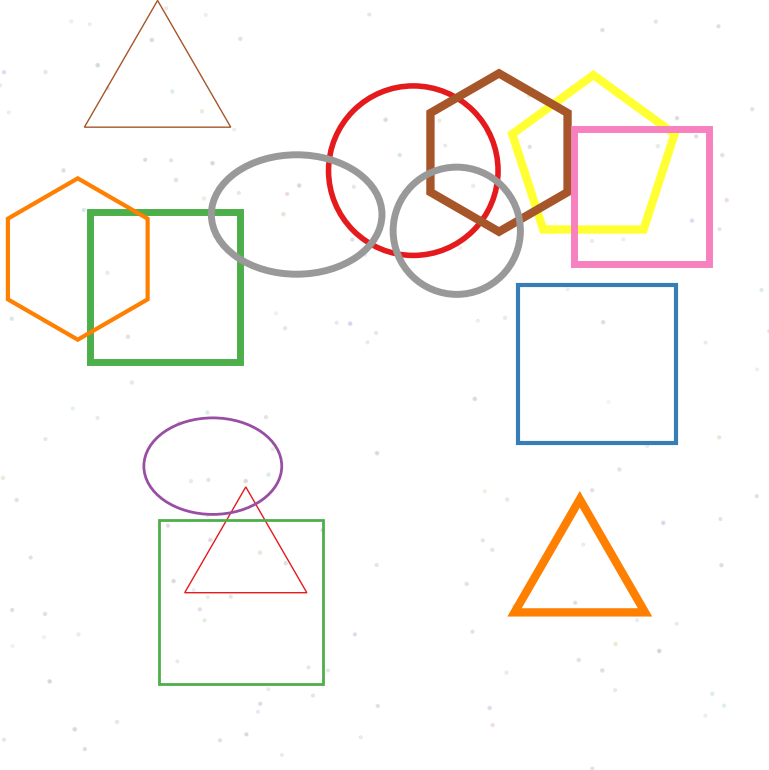[{"shape": "circle", "thickness": 2, "radius": 0.55, "center": [0.537, 0.778]}, {"shape": "triangle", "thickness": 0.5, "radius": 0.46, "center": [0.319, 0.276]}, {"shape": "square", "thickness": 1.5, "radius": 0.51, "center": [0.775, 0.527]}, {"shape": "square", "thickness": 1, "radius": 0.53, "center": [0.313, 0.218]}, {"shape": "square", "thickness": 2.5, "radius": 0.49, "center": [0.214, 0.627]}, {"shape": "oval", "thickness": 1, "radius": 0.45, "center": [0.276, 0.395]}, {"shape": "triangle", "thickness": 3, "radius": 0.49, "center": [0.753, 0.254]}, {"shape": "hexagon", "thickness": 1.5, "radius": 0.52, "center": [0.101, 0.664]}, {"shape": "pentagon", "thickness": 3, "radius": 0.55, "center": [0.771, 0.792]}, {"shape": "hexagon", "thickness": 3, "radius": 0.51, "center": [0.648, 0.802]}, {"shape": "triangle", "thickness": 0.5, "radius": 0.55, "center": [0.205, 0.89]}, {"shape": "square", "thickness": 2.5, "radius": 0.44, "center": [0.833, 0.745]}, {"shape": "oval", "thickness": 2.5, "radius": 0.55, "center": [0.385, 0.721]}, {"shape": "circle", "thickness": 2.5, "radius": 0.41, "center": [0.593, 0.7]}]